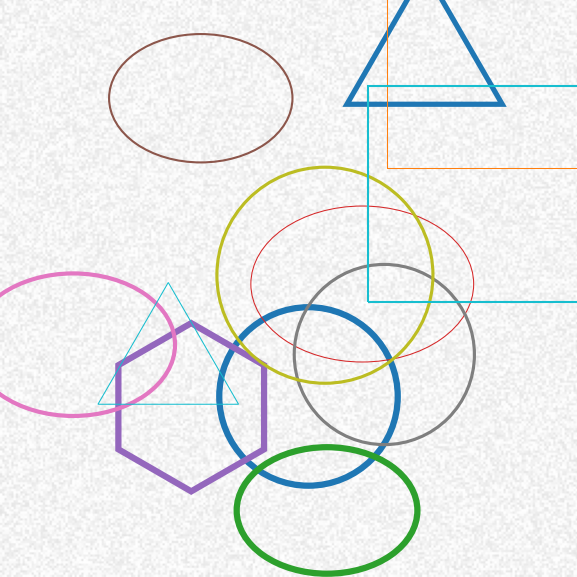[{"shape": "triangle", "thickness": 2.5, "radius": 0.78, "center": [0.735, 0.896]}, {"shape": "circle", "thickness": 3, "radius": 0.77, "center": [0.534, 0.313]}, {"shape": "square", "thickness": 0.5, "radius": 0.96, "center": [0.862, 0.9]}, {"shape": "oval", "thickness": 3, "radius": 0.78, "center": [0.566, 0.115]}, {"shape": "oval", "thickness": 0.5, "radius": 0.96, "center": [0.627, 0.507]}, {"shape": "hexagon", "thickness": 3, "radius": 0.73, "center": [0.331, 0.294]}, {"shape": "oval", "thickness": 1, "radius": 0.79, "center": [0.348, 0.829]}, {"shape": "oval", "thickness": 2, "radius": 0.88, "center": [0.127, 0.402]}, {"shape": "circle", "thickness": 1.5, "radius": 0.78, "center": [0.666, 0.385]}, {"shape": "circle", "thickness": 1.5, "radius": 0.94, "center": [0.563, 0.523]}, {"shape": "square", "thickness": 1, "radius": 0.93, "center": [0.823, 0.663]}, {"shape": "triangle", "thickness": 0.5, "radius": 0.7, "center": [0.291, 0.369]}]